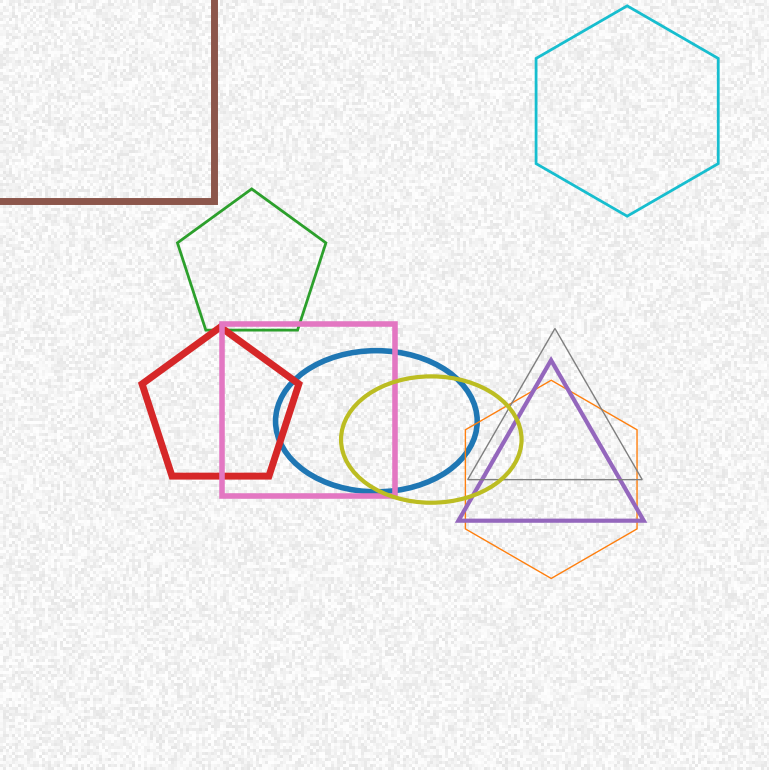[{"shape": "oval", "thickness": 2, "radius": 0.65, "center": [0.489, 0.453]}, {"shape": "hexagon", "thickness": 0.5, "radius": 0.64, "center": [0.716, 0.377]}, {"shape": "pentagon", "thickness": 1, "radius": 0.51, "center": [0.327, 0.653]}, {"shape": "pentagon", "thickness": 2.5, "radius": 0.54, "center": [0.286, 0.468]}, {"shape": "triangle", "thickness": 1.5, "radius": 0.69, "center": [0.716, 0.393]}, {"shape": "square", "thickness": 2.5, "radius": 0.75, "center": [0.129, 0.888]}, {"shape": "square", "thickness": 2, "radius": 0.56, "center": [0.401, 0.468]}, {"shape": "triangle", "thickness": 0.5, "radius": 0.65, "center": [0.721, 0.443]}, {"shape": "oval", "thickness": 1.5, "radius": 0.59, "center": [0.56, 0.429]}, {"shape": "hexagon", "thickness": 1, "radius": 0.68, "center": [0.815, 0.856]}]